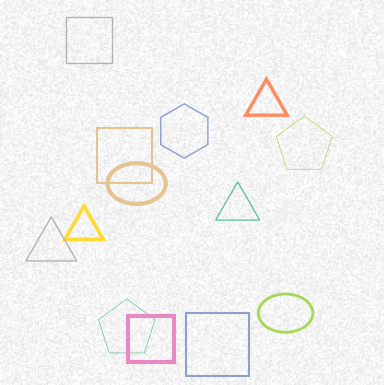[{"shape": "pentagon", "thickness": 0.5, "radius": 0.39, "center": [0.329, 0.146]}, {"shape": "triangle", "thickness": 1, "radius": 0.33, "center": [0.617, 0.461]}, {"shape": "triangle", "thickness": 2.5, "radius": 0.31, "center": [0.692, 0.732]}, {"shape": "square", "thickness": 1.5, "radius": 0.41, "center": [0.566, 0.105]}, {"shape": "hexagon", "thickness": 1, "radius": 0.35, "center": [0.479, 0.66]}, {"shape": "square", "thickness": 3, "radius": 0.3, "center": [0.392, 0.12]}, {"shape": "pentagon", "thickness": 0.5, "radius": 0.38, "center": [0.79, 0.622]}, {"shape": "oval", "thickness": 2, "radius": 0.35, "center": [0.742, 0.187]}, {"shape": "triangle", "thickness": 2.5, "radius": 0.29, "center": [0.218, 0.407]}, {"shape": "square", "thickness": 1.5, "radius": 0.36, "center": [0.323, 0.596]}, {"shape": "oval", "thickness": 3, "radius": 0.38, "center": [0.355, 0.523]}, {"shape": "triangle", "thickness": 1, "radius": 0.38, "center": [0.133, 0.36]}, {"shape": "square", "thickness": 1, "radius": 0.3, "center": [0.232, 0.897]}]